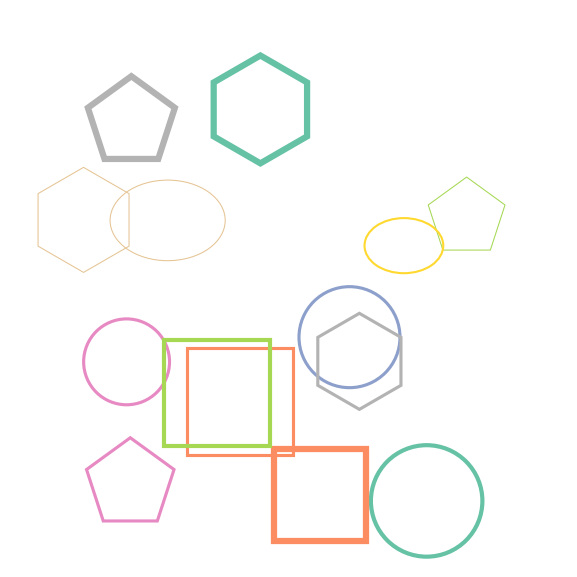[{"shape": "hexagon", "thickness": 3, "radius": 0.47, "center": [0.451, 0.81]}, {"shape": "circle", "thickness": 2, "radius": 0.48, "center": [0.739, 0.132]}, {"shape": "square", "thickness": 3, "radius": 0.4, "center": [0.553, 0.142]}, {"shape": "square", "thickness": 1.5, "radius": 0.46, "center": [0.415, 0.304]}, {"shape": "circle", "thickness": 1.5, "radius": 0.44, "center": [0.605, 0.415]}, {"shape": "circle", "thickness": 1.5, "radius": 0.37, "center": [0.219, 0.373]}, {"shape": "pentagon", "thickness": 1.5, "radius": 0.4, "center": [0.226, 0.161]}, {"shape": "pentagon", "thickness": 0.5, "radius": 0.35, "center": [0.808, 0.623]}, {"shape": "square", "thickness": 2, "radius": 0.46, "center": [0.375, 0.319]}, {"shape": "oval", "thickness": 1, "radius": 0.34, "center": [0.699, 0.574]}, {"shape": "hexagon", "thickness": 0.5, "radius": 0.45, "center": [0.145, 0.618]}, {"shape": "oval", "thickness": 0.5, "radius": 0.5, "center": [0.29, 0.617]}, {"shape": "pentagon", "thickness": 3, "radius": 0.4, "center": [0.227, 0.788]}, {"shape": "hexagon", "thickness": 1.5, "radius": 0.42, "center": [0.622, 0.373]}]